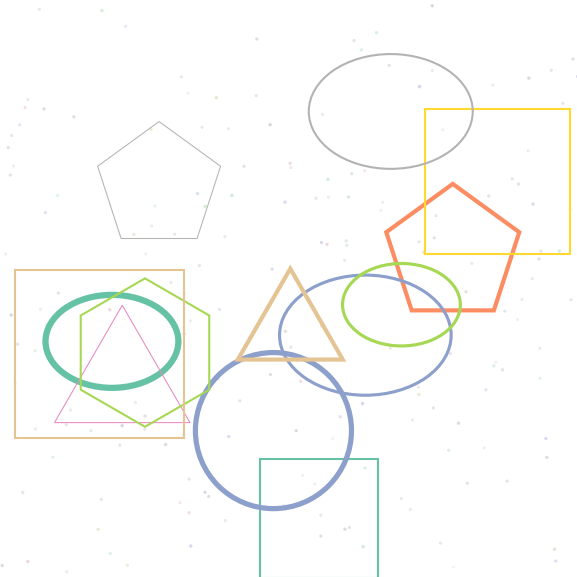[{"shape": "oval", "thickness": 3, "radius": 0.58, "center": [0.194, 0.408]}, {"shape": "square", "thickness": 1, "radius": 0.51, "center": [0.552, 0.101]}, {"shape": "pentagon", "thickness": 2, "radius": 0.61, "center": [0.784, 0.56]}, {"shape": "oval", "thickness": 1.5, "radius": 0.74, "center": [0.633, 0.419]}, {"shape": "circle", "thickness": 2.5, "radius": 0.68, "center": [0.474, 0.254]}, {"shape": "triangle", "thickness": 0.5, "radius": 0.68, "center": [0.212, 0.335]}, {"shape": "hexagon", "thickness": 1, "radius": 0.64, "center": [0.251, 0.389]}, {"shape": "oval", "thickness": 1.5, "radius": 0.51, "center": [0.695, 0.471]}, {"shape": "square", "thickness": 1, "radius": 0.63, "center": [0.862, 0.684]}, {"shape": "triangle", "thickness": 2, "radius": 0.52, "center": [0.503, 0.429]}, {"shape": "square", "thickness": 1, "radius": 0.73, "center": [0.172, 0.386]}, {"shape": "pentagon", "thickness": 0.5, "radius": 0.56, "center": [0.276, 0.677]}, {"shape": "oval", "thickness": 1, "radius": 0.71, "center": [0.677, 0.806]}]